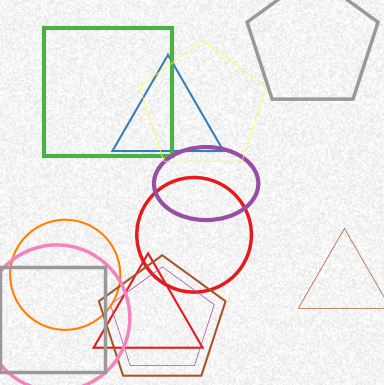[{"shape": "triangle", "thickness": 1.5, "radius": 0.82, "center": [0.385, 0.179]}, {"shape": "circle", "thickness": 2.5, "radius": 0.74, "center": [0.504, 0.39]}, {"shape": "triangle", "thickness": 1.5, "radius": 0.83, "center": [0.436, 0.691]}, {"shape": "square", "thickness": 3, "radius": 0.83, "center": [0.281, 0.76]}, {"shape": "oval", "thickness": 3, "radius": 0.68, "center": [0.535, 0.523]}, {"shape": "pentagon", "thickness": 0.5, "radius": 0.71, "center": [0.422, 0.165]}, {"shape": "circle", "thickness": 1.5, "radius": 0.71, "center": [0.169, 0.286]}, {"shape": "pentagon", "thickness": 0.5, "radius": 0.87, "center": [0.527, 0.721]}, {"shape": "triangle", "thickness": 0.5, "radius": 0.69, "center": [0.895, 0.268]}, {"shape": "pentagon", "thickness": 1.5, "radius": 0.86, "center": [0.421, 0.164]}, {"shape": "circle", "thickness": 2.5, "radius": 0.95, "center": [0.147, 0.174]}, {"shape": "pentagon", "thickness": 2.5, "radius": 0.89, "center": [0.812, 0.887]}, {"shape": "square", "thickness": 2.5, "radius": 0.68, "center": [0.136, 0.171]}]